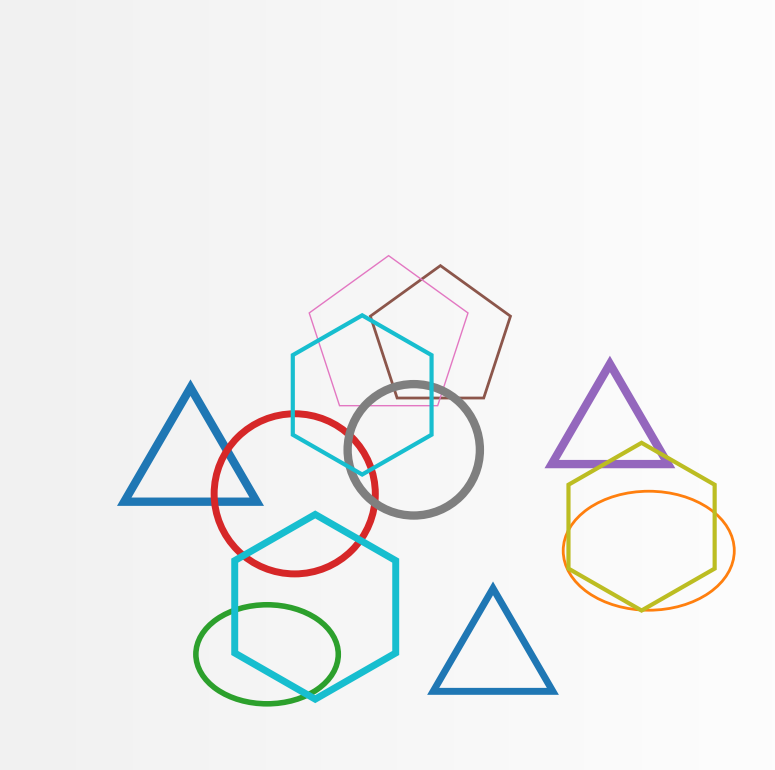[{"shape": "triangle", "thickness": 3, "radius": 0.49, "center": [0.246, 0.398]}, {"shape": "triangle", "thickness": 2.5, "radius": 0.45, "center": [0.636, 0.147]}, {"shape": "oval", "thickness": 1, "radius": 0.55, "center": [0.837, 0.285]}, {"shape": "oval", "thickness": 2, "radius": 0.46, "center": [0.345, 0.15]}, {"shape": "circle", "thickness": 2.5, "radius": 0.52, "center": [0.38, 0.359]}, {"shape": "triangle", "thickness": 3, "radius": 0.43, "center": [0.787, 0.441]}, {"shape": "pentagon", "thickness": 1, "radius": 0.48, "center": [0.568, 0.56]}, {"shape": "pentagon", "thickness": 0.5, "radius": 0.54, "center": [0.501, 0.56]}, {"shape": "circle", "thickness": 3, "radius": 0.43, "center": [0.534, 0.416]}, {"shape": "hexagon", "thickness": 1.5, "radius": 0.54, "center": [0.828, 0.316]}, {"shape": "hexagon", "thickness": 2.5, "radius": 0.6, "center": [0.407, 0.212]}, {"shape": "hexagon", "thickness": 1.5, "radius": 0.52, "center": [0.467, 0.487]}]